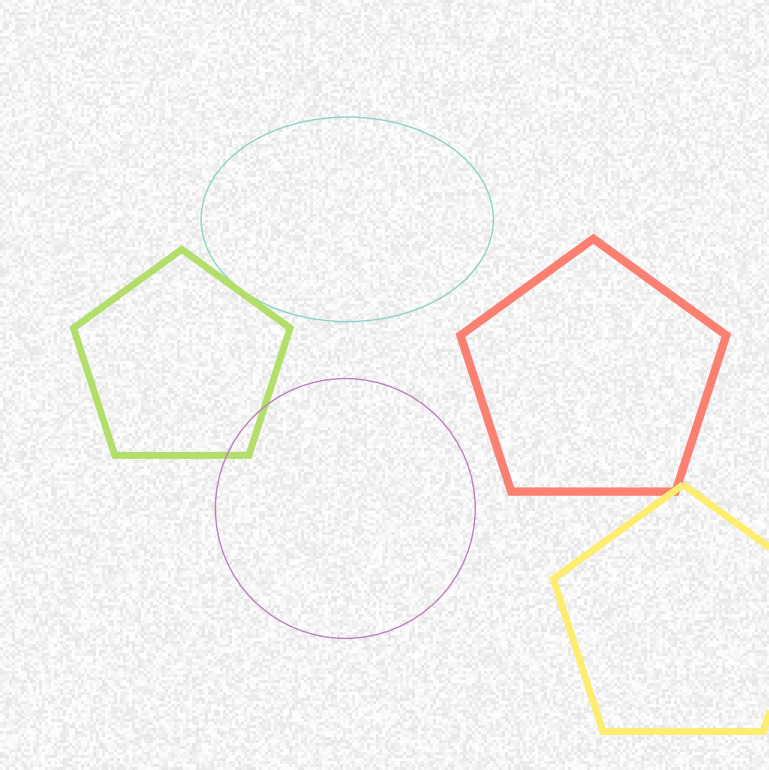[{"shape": "oval", "thickness": 0.5, "radius": 0.95, "center": [0.451, 0.715]}, {"shape": "pentagon", "thickness": 3, "radius": 0.91, "center": [0.771, 0.508]}, {"shape": "pentagon", "thickness": 2.5, "radius": 0.74, "center": [0.236, 0.528]}, {"shape": "circle", "thickness": 0.5, "radius": 0.84, "center": [0.448, 0.34]}, {"shape": "pentagon", "thickness": 2.5, "radius": 0.89, "center": [0.887, 0.193]}]